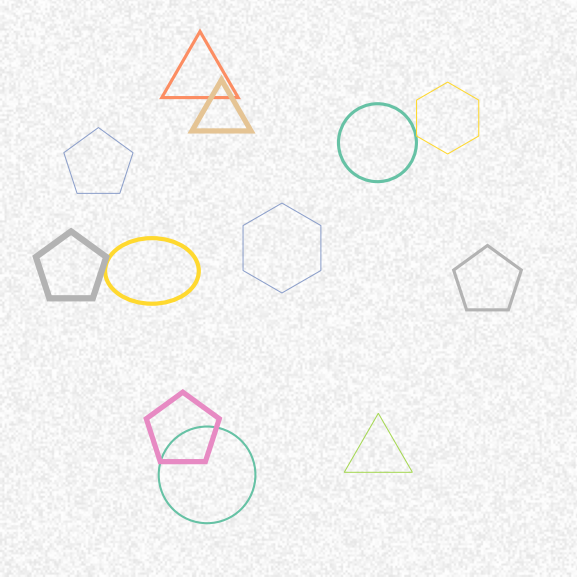[{"shape": "circle", "thickness": 1.5, "radius": 0.34, "center": [0.654, 0.752]}, {"shape": "circle", "thickness": 1, "radius": 0.42, "center": [0.359, 0.177]}, {"shape": "triangle", "thickness": 1.5, "radius": 0.38, "center": [0.346, 0.868]}, {"shape": "hexagon", "thickness": 0.5, "radius": 0.39, "center": [0.488, 0.57]}, {"shape": "pentagon", "thickness": 0.5, "radius": 0.31, "center": [0.17, 0.715]}, {"shape": "pentagon", "thickness": 2.5, "radius": 0.33, "center": [0.317, 0.254]}, {"shape": "triangle", "thickness": 0.5, "radius": 0.34, "center": [0.655, 0.215]}, {"shape": "hexagon", "thickness": 0.5, "radius": 0.31, "center": [0.775, 0.795]}, {"shape": "oval", "thickness": 2, "radius": 0.41, "center": [0.263, 0.53]}, {"shape": "triangle", "thickness": 2.5, "radius": 0.3, "center": [0.384, 0.802]}, {"shape": "pentagon", "thickness": 1.5, "radius": 0.31, "center": [0.844, 0.512]}, {"shape": "pentagon", "thickness": 3, "radius": 0.32, "center": [0.123, 0.534]}]